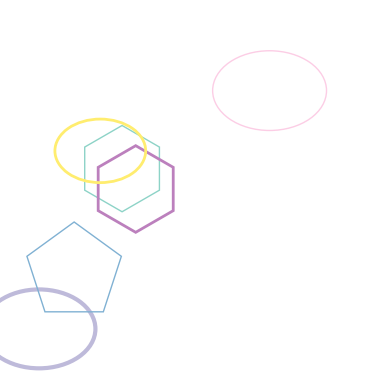[{"shape": "hexagon", "thickness": 1, "radius": 0.56, "center": [0.317, 0.562]}, {"shape": "oval", "thickness": 3, "radius": 0.73, "center": [0.101, 0.146]}, {"shape": "pentagon", "thickness": 1, "radius": 0.64, "center": [0.193, 0.294]}, {"shape": "oval", "thickness": 1, "radius": 0.74, "center": [0.7, 0.765]}, {"shape": "hexagon", "thickness": 2, "radius": 0.56, "center": [0.352, 0.509]}, {"shape": "oval", "thickness": 2, "radius": 0.59, "center": [0.26, 0.608]}]